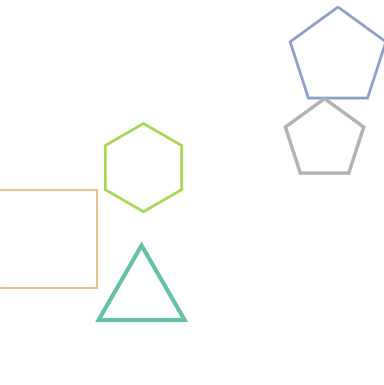[{"shape": "triangle", "thickness": 3, "radius": 0.65, "center": [0.368, 0.233]}, {"shape": "pentagon", "thickness": 2, "radius": 0.65, "center": [0.878, 0.851]}, {"shape": "hexagon", "thickness": 2, "radius": 0.57, "center": [0.373, 0.565]}, {"shape": "square", "thickness": 1.5, "radius": 0.63, "center": [0.125, 0.379]}, {"shape": "pentagon", "thickness": 2.5, "radius": 0.53, "center": [0.843, 0.637]}]